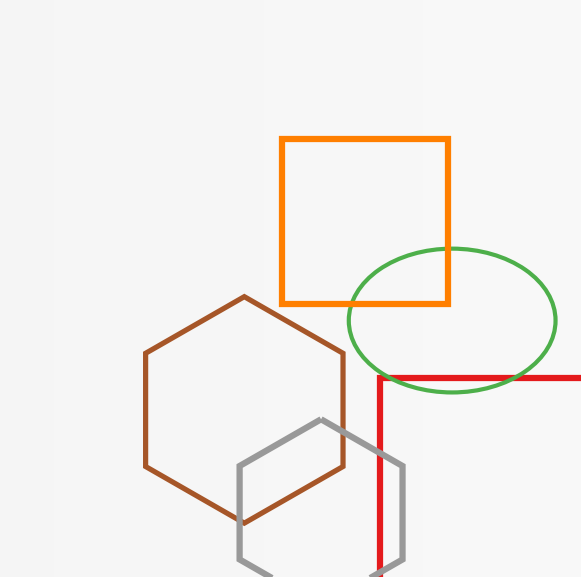[{"shape": "square", "thickness": 3, "radius": 0.98, "center": [0.851, 0.148]}, {"shape": "oval", "thickness": 2, "radius": 0.89, "center": [0.778, 0.444]}, {"shape": "square", "thickness": 3, "radius": 0.71, "center": [0.628, 0.616]}, {"shape": "hexagon", "thickness": 2.5, "radius": 0.98, "center": [0.42, 0.289]}, {"shape": "hexagon", "thickness": 3, "radius": 0.81, "center": [0.552, 0.111]}]